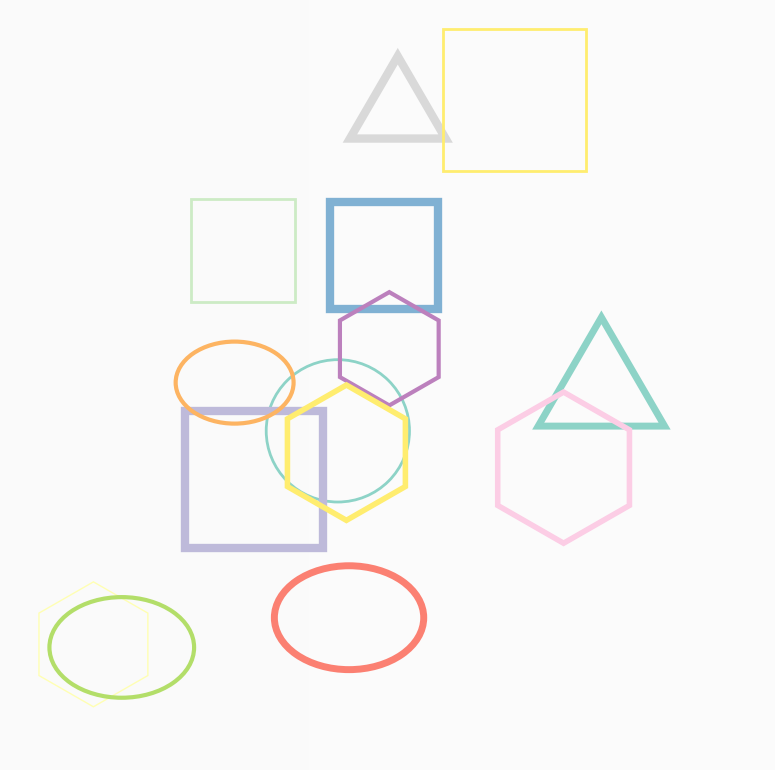[{"shape": "triangle", "thickness": 2.5, "radius": 0.47, "center": [0.776, 0.494]}, {"shape": "circle", "thickness": 1, "radius": 0.46, "center": [0.436, 0.44]}, {"shape": "hexagon", "thickness": 0.5, "radius": 0.41, "center": [0.121, 0.163]}, {"shape": "square", "thickness": 3, "radius": 0.45, "center": [0.328, 0.378]}, {"shape": "oval", "thickness": 2.5, "radius": 0.48, "center": [0.45, 0.198]}, {"shape": "square", "thickness": 3, "radius": 0.35, "center": [0.496, 0.668]}, {"shape": "oval", "thickness": 1.5, "radius": 0.38, "center": [0.303, 0.503]}, {"shape": "oval", "thickness": 1.5, "radius": 0.47, "center": [0.157, 0.159]}, {"shape": "hexagon", "thickness": 2, "radius": 0.49, "center": [0.727, 0.393]}, {"shape": "triangle", "thickness": 3, "radius": 0.36, "center": [0.513, 0.856]}, {"shape": "hexagon", "thickness": 1.5, "radius": 0.37, "center": [0.502, 0.547]}, {"shape": "square", "thickness": 1, "radius": 0.34, "center": [0.314, 0.675]}, {"shape": "hexagon", "thickness": 2, "radius": 0.44, "center": [0.447, 0.412]}, {"shape": "square", "thickness": 1, "radius": 0.46, "center": [0.664, 0.87]}]